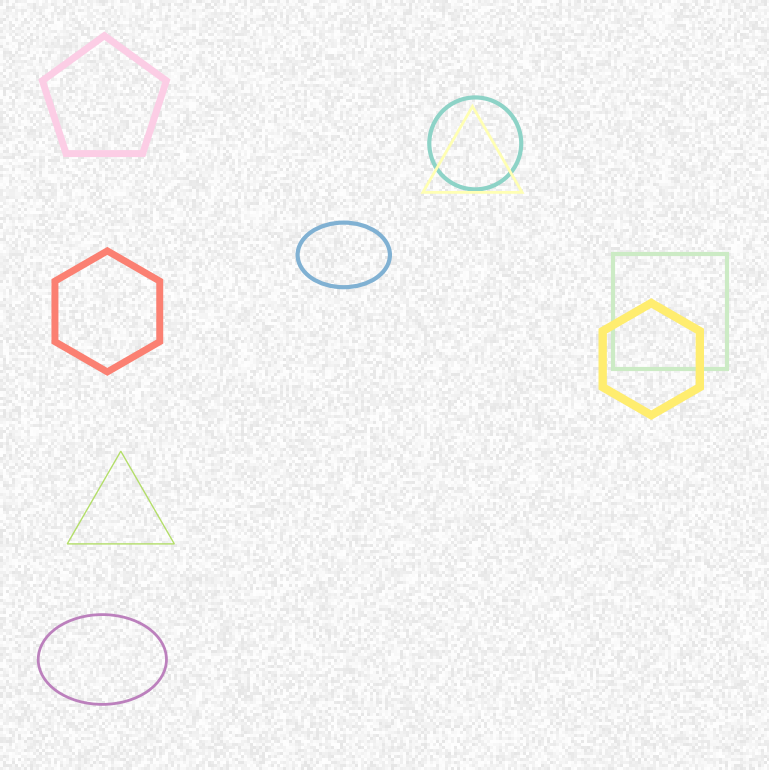[{"shape": "circle", "thickness": 1.5, "radius": 0.3, "center": [0.617, 0.814]}, {"shape": "triangle", "thickness": 1, "radius": 0.37, "center": [0.614, 0.787]}, {"shape": "hexagon", "thickness": 2.5, "radius": 0.39, "center": [0.139, 0.596]}, {"shape": "oval", "thickness": 1.5, "radius": 0.3, "center": [0.446, 0.669]}, {"shape": "triangle", "thickness": 0.5, "radius": 0.4, "center": [0.157, 0.334]}, {"shape": "pentagon", "thickness": 2.5, "radius": 0.42, "center": [0.136, 0.869]}, {"shape": "oval", "thickness": 1, "radius": 0.42, "center": [0.133, 0.144]}, {"shape": "square", "thickness": 1.5, "radius": 0.37, "center": [0.87, 0.595]}, {"shape": "hexagon", "thickness": 3, "radius": 0.36, "center": [0.846, 0.534]}]